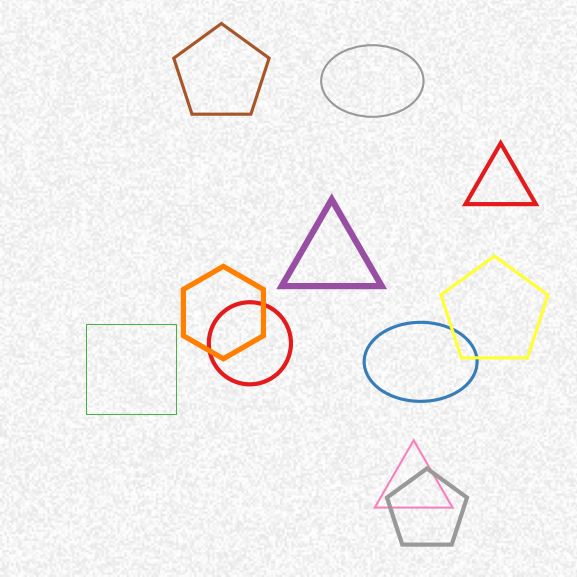[{"shape": "circle", "thickness": 2, "radius": 0.36, "center": [0.433, 0.405]}, {"shape": "triangle", "thickness": 2, "radius": 0.35, "center": [0.867, 0.681]}, {"shape": "oval", "thickness": 1.5, "radius": 0.49, "center": [0.728, 0.373]}, {"shape": "square", "thickness": 0.5, "radius": 0.39, "center": [0.226, 0.361]}, {"shape": "triangle", "thickness": 3, "radius": 0.5, "center": [0.574, 0.554]}, {"shape": "hexagon", "thickness": 2.5, "radius": 0.4, "center": [0.387, 0.458]}, {"shape": "pentagon", "thickness": 1.5, "radius": 0.49, "center": [0.856, 0.458]}, {"shape": "pentagon", "thickness": 1.5, "radius": 0.43, "center": [0.383, 0.872]}, {"shape": "triangle", "thickness": 1, "radius": 0.39, "center": [0.716, 0.159]}, {"shape": "pentagon", "thickness": 2, "radius": 0.36, "center": [0.739, 0.115]}, {"shape": "oval", "thickness": 1, "radius": 0.44, "center": [0.645, 0.859]}]